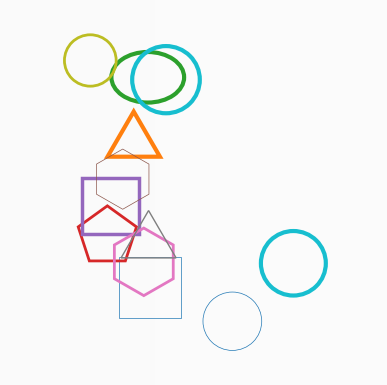[{"shape": "square", "thickness": 0.5, "radius": 0.4, "center": [0.387, 0.253]}, {"shape": "circle", "thickness": 0.5, "radius": 0.38, "center": [0.6, 0.166]}, {"shape": "triangle", "thickness": 3, "radius": 0.39, "center": [0.345, 0.632]}, {"shape": "oval", "thickness": 3, "radius": 0.47, "center": [0.381, 0.799]}, {"shape": "pentagon", "thickness": 2, "radius": 0.4, "center": [0.277, 0.386]}, {"shape": "square", "thickness": 2.5, "radius": 0.36, "center": [0.285, 0.465]}, {"shape": "hexagon", "thickness": 0.5, "radius": 0.39, "center": [0.317, 0.535]}, {"shape": "hexagon", "thickness": 2, "radius": 0.44, "center": [0.371, 0.32]}, {"shape": "triangle", "thickness": 1, "radius": 0.41, "center": [0.383, 0.371]}, {"shape": "circle", "thickness": 2, "radius": 0.33, "center": [0.233, 0.843]}, {"shape": "circle", "thickness": 3, "radius": 0.42, "center": [0.757, 0.316]}, {"shape": "circle", "thickness": 3, "radius": 0.44, "center": [0.428, 0.793]}]